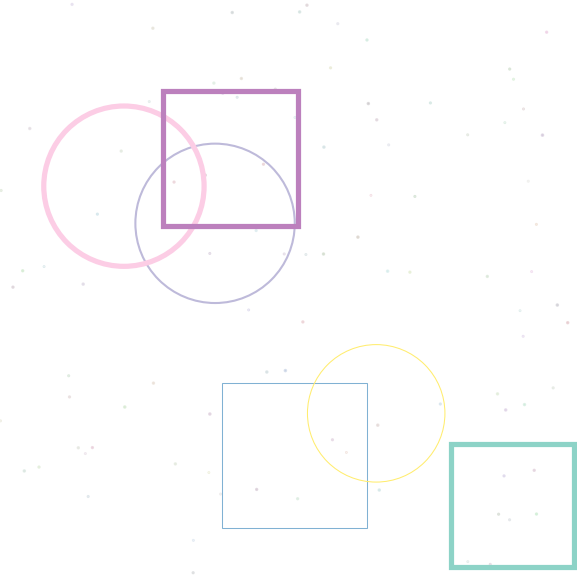[{"shape": "square", "thickness": 2.5, "radius": 0.53, "center": [0.888, 0.123]}, {"shape": "circle", "thickness": 1, "radius": 0.69, "center": [0.372, 0.612]}, {"shape": "square", "thickness": 0.5, "radius": 0.63, "center": [0.51, 0.21]}, {"shape": "circle", "thickness": 2.5, "radius": 0.69, "center": [0.215, 0.677]}, {"shape": "square", "thickness": 2.5, "radius": 0.58, "center": [0.399, 0.724]}, {"shape": "circle", "thickness": 0.5, "radius": 0.6, "center": [0.651, 0.283]}]